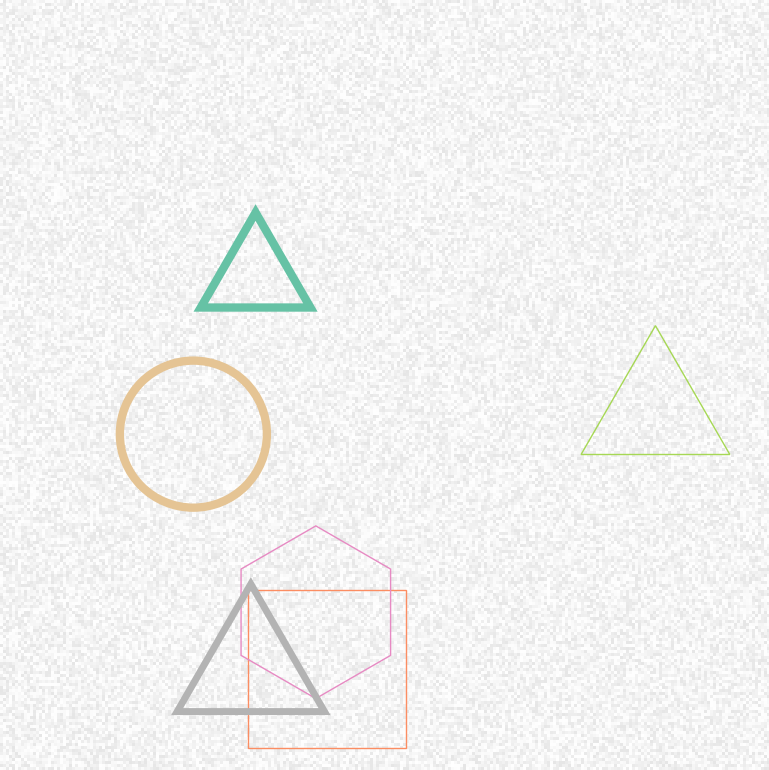[{"shape": "triangle", "thickness": 3, "radius": 0.41, "center": [0.332, 0.642]}, {"shape": "square", "thickness": 0.5, "radius": 0.51, "center": [0.425, 0.131]}, {"shape": "hexagon", "thickness": 0.5, "radius": 0.56, "center": [0.41, 0.205]}, {"shape": "triangle", "thickness": 0.5, "radius": 0.56, "center": [0.851, 0.466]}, {"shape": "circle", "thickness": 3, "radius": 0.48, "center": [0.251, 0.436]}, {"shape": "triangle", "thickness": 2.5, "radius": 0.55, "center": [0.326, 0.131]}]